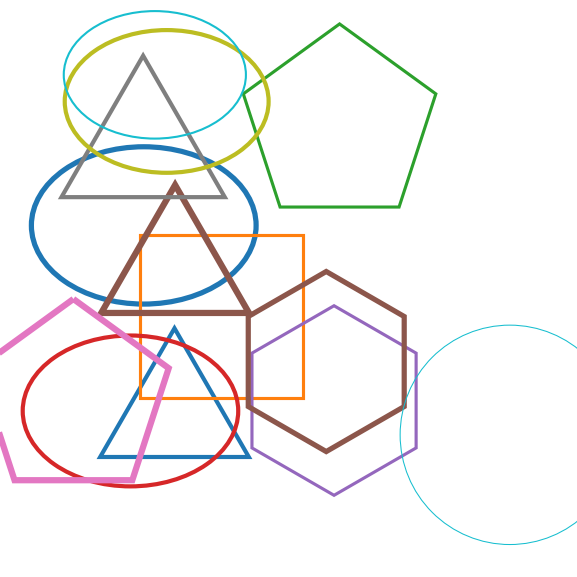[{"shape": "oval", "thickness": 2.5, "radius": 0.97, "center": [0.249, 0.609]}, {"shape": "triangle", "thickness": 2, "radius": 0.74, "center": [0.302, 0.282]}, {"shape": "square", "thickness": 1.5, "radius": 0.7, "center": [0.384, 0.451]}, {"shape": "pentagon", "thickness": 1.5, "radius": 0.88, "center": [0.588, 0.782]}, {"shape": "oval", "thickness": 2, "radius": 0.93, "center": [0.226, 0.288]}, {"shape": "hexagon", "thickness": 1.5, "radius": 0.82, "center": [0.578, 0.306]}, {"shape": "hexagon", "thickness": 2.5, "radius": 0.78, "center": [0.565, 0.373]}, {"shape": "triangle", "thickness": 3, "radius": 0.74, "center": [0.303, 0.531]}, {"shape": "pentagon", "thickness": 3, "radius": 0.87, "center": [0.127, 0.308]}, {"shape": "triangle", "thickness": 2, "radius": 0.82, "center": [0.248, 0.739]}, {"shape": "oval", "thickness": 2, "radius": 0.88, "center": [0.289, 0.823]}, {"shape": "circle", "thickness": 0.5, "radius": 0.95, "center": [0.883, 0.246]}, {"shape": "oval", "thickness": 1, "radius": 0.79, "center": [0.268, 0.87]}]